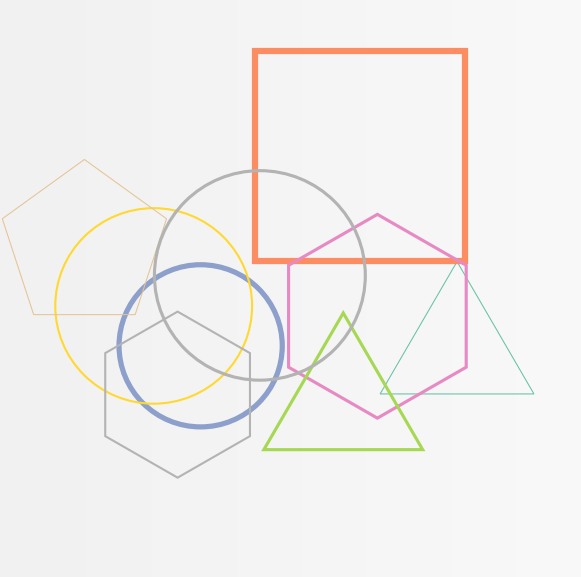[{"shape": "triangle", "thickness": 0.5, "radius": 0.76, "center": [0.786, 0.393]}, {"shape": "square", "thickness": 3, "radius": 0.91, "center": [0.619, 0.729]}, {"shape": "circle", "thickness": 2.5, "radius": 0.7, "center": [0.345, 0.4]}, {"shape": "hexagon", "thickness": 1.5, "radius": 0.88, "center": [0.649, 0.452]}, {"shape": "triangle", "thickness": 1.5, "radius": 0.79, "center": [0.591, 0.299]}, {"shape": "circle", "thickness": 1, "radius": 0.85, "center": [0.264, 0.469]}, {"shape": "pentagon", "thickness": 0.5, "radius": 0.74, "center": [0.145, 0.574]}, {"shape": "hexagon", "thickness": 1, "radius": 0.72, "center": [0.306, 0.316]}, {"shape": "circle", "thickness": 1.5, "radius": 0.91, "center": [0.447, 0.522]}]